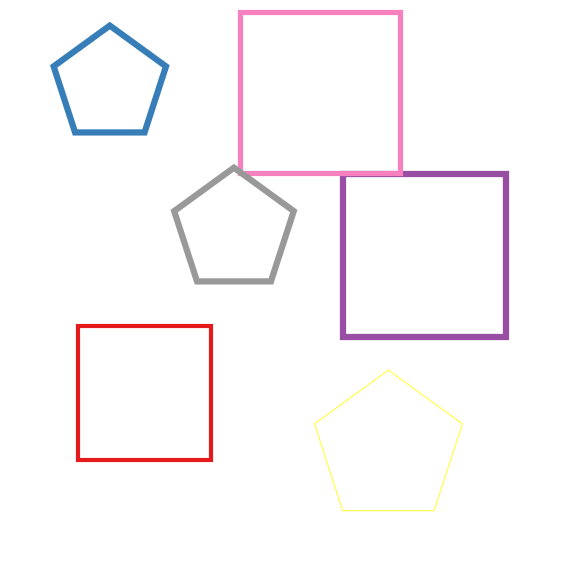[{"shape": "square", "thickness": 2, "radius": 0.58, "center": [0.25, 0.319]}, {"shape": "pentagon", "thickness": 3, "radius": 0.51, "center": [0.19, 0.853]}, {"shape": "square", "thickness": 3, "radius": 0.71, "center": [0.735, 0.557]}, {"shape": "pentagon", "thickness": 0.5, "radius": 0.67, "center": [0.673, 0.224]}, {"shape": "square", "thickness": 2.5, "radius": 0.69, "center": [0.554, 0.839]}, {"shape": "pentagon", "thickness": 3, "radius": 0.54, "center": [0.405, 0.6]}]